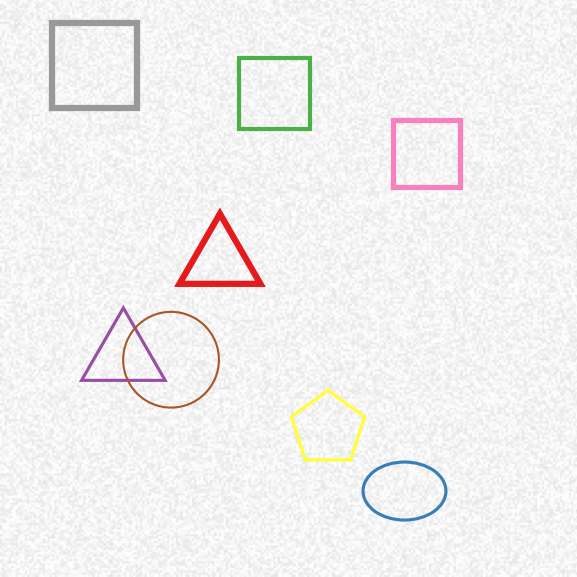[{"shape": "triangle", "thickness": 3, "radius": 0.4, "center": [0.381, 0.548]}, {"shape": "oval", "thickness": 1.5, "radius": 0.36, "center": [0.7, 0.149]}, {"shape": "square", "thickness": 2, "radius": 0.31, "center": [0.475, 0.837]}, {"shape": "triangle", "thickness": 1.5, "radius": 0.42, "center": [0.214, 0.382]}, {"shape": "pentagon", "thickness": 1.5, "radius": 0.33, "center": [0.568, 0.257]}, {"shape": "circle", "thickness": 1, "radius": 0.41, "center": [0.296, 0.376]}, {"shape": "square", "thickness": 2.5, "radius": 0.29, "center": [0.738, 0.734]}, {"shape": "square", "thickness": 3, "radius": 0.37, "center": [0.164, 0.885]}]